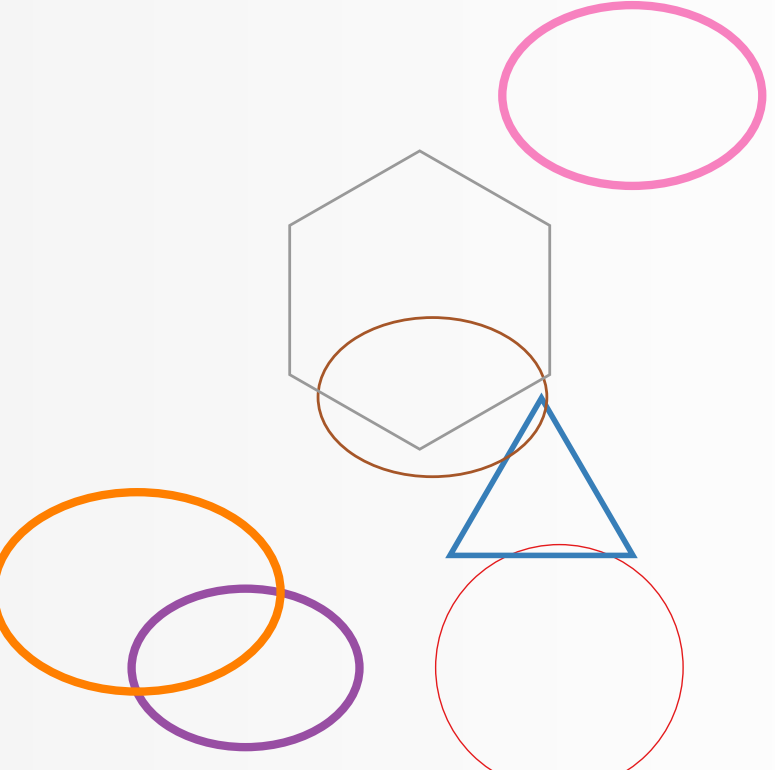[{"shape": "circle", "thickness": 0.5, "radius": 0.8, "center": [0.722, 0.133]}, {"shape": "triangle", "thickness": 2, "radius": 0.68, "center": [0.699, 0.347]}, {"shape": "oval", "thickness": 3, "radius": 0.74, "center": [0.317, 0.133]}, {"shape": "oval", "thickness": 3, "radius": 0.92, "center": [0.177, 0.231]}, {"shape": "oval", "thickness": 1, "radius": 0.74, "center": [0.558, 0.484]}, {"shape": "oval", "thickness": 3, "radius": 0.84, "center": [0.816, 0.876]}, {"shape": "hexagon", "thickness": 1, "radius": 0.97, "center": [0.542, 0.61]}]